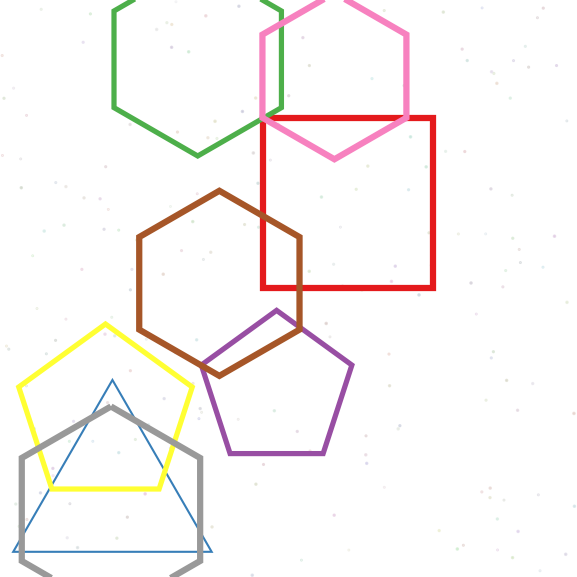[{"shape": "square", "thickness": 3, "radius": 0.73, "center": [0.602, 0.647]}, {"shape": "triangle", "thickness": 1, "radius": 0.99, "center": [0.195, 0.143]}, {"shape": "hexagon", "thickness": 2.5, "radius": 0.84, "center": [0.342, 0.896]}, {"shape": "pentagon", "thickness": 2.5, "radius": 0.69, "center": [0.479, 0.325]}, {"shape": "pentagon", "thickness": 2.5, "radius": 0.79, "center": [0.183, 0.28]}, {"shape": "hexagon", "thickness": 3, "radius": 0.8, "center": [0.38, 0.509]}, {"shape": "hexagon", "thickness": 3, "radius": 0.72, "center": [0.579, 0.867]}, {"shape": "hexagon", "thickness": 3, "radius": 0.89, "center": [0.192, 0.117]}]